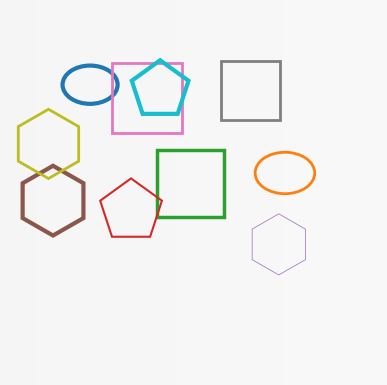[{"shape": "oval", "thickness": 3, "radius": 0.36, "center": [0.232, 0.78]}, {"shape": "oval", "thickness": 2, "radius": 0.38, "center": [0.735, 0.551]}, {"shape": "square", "thickness": 2.5, "radius": 0.43, "center": [0.492, 0.524]}, {"shape": "pentagon", "thickness": 1.5, "radius": 0.42, "center": [0.338, 0.453]}, {"shape": "hexagon", "thickness": 0.5, "radius": 0.4, "center": [0.719, 0.365]}, {"shape": "hexagon", "thickness": 3, "radius": 0.45, "center": [0.137, 0.479]}, {"shape": "square", "thickness": 2, "radius": 0.46, "center": [0.379, 0.744]}, {"shape": "square", "thickness": 2, "radius": 0.38, "center": [0.646, 0.764]}, {"shape": "hexagon", "thickness": 2, "radius": 0.45, "center": [0.125, 0.626]}, {"shape": "pentagon", "thickness": 3, "radius": 0.38, "center": [0.413, 0.766]}]